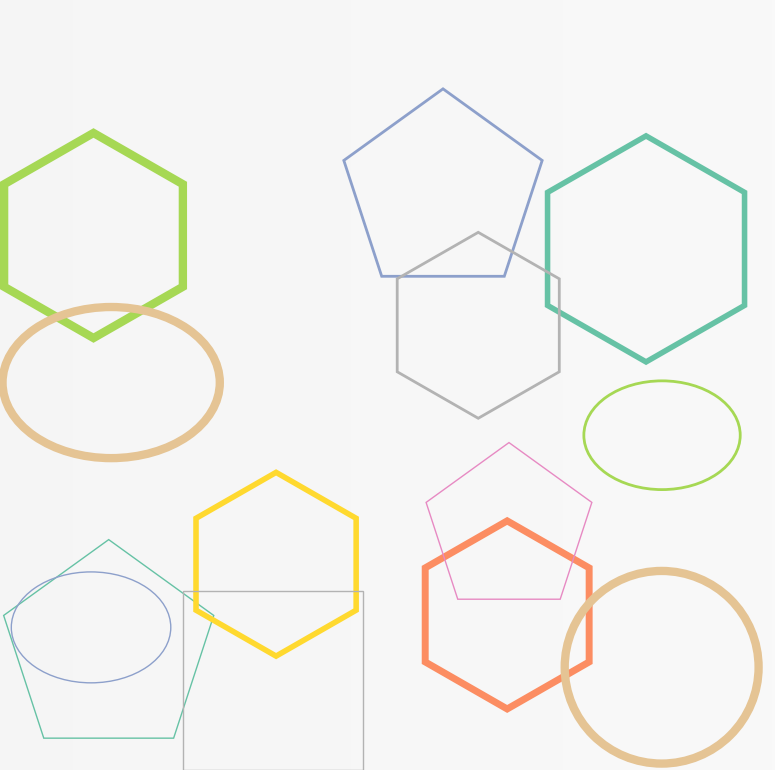[{"shape": "pentagon", "thickness": 0.5, "radius": 0.71, "center": [0.14, 0.157]}, {"shape": "hexagon", "thickness": 2, "radius": 0.73, "center": [0.834, 0.677]}, {"shape": "hexagon", "thickness": 2.5, "radius": 0.61, "center": [0.654, 0.201]}, {"shape": "oval", "thickness": 0.5, "radius": 0.51, "center": [0.117, 0.185]}, {"shape": "pentagon", "thickness": 1, "radius": 0.67, "center": [0.572, 0.75]}, {"shape": "pentagon", "thickness": 0.5, "radius": 0.56, "center": [0.657, 0.313]}, {"shape": "oval", "thickness": 1, "radius": 0.5, "center": [0.854, 0.435]}, {"shape": "hexagon", "thickness": 3, "radius": 0.67, "center": [0.121, 0.694]}, {"shape": "hexagon", "thickness": 2, "radius": 0.6, "center": [0.356, 0.267]}, {"shape": "oval", "thickness": 3, "radius": 0.7, "center": [0.143, 0.503]}, {"shape": "circle", "thickness": 3, "radius": 0.63, "center": [0.854, 0.133]}, {"shape": "hexagon", "thickness": 1, "radius": 0.6, "center": [0.617, 0.578]}, {"shape": "square", "thickness": 0.5, "radius": 0.58, "center": [0.352, 0.117]}]